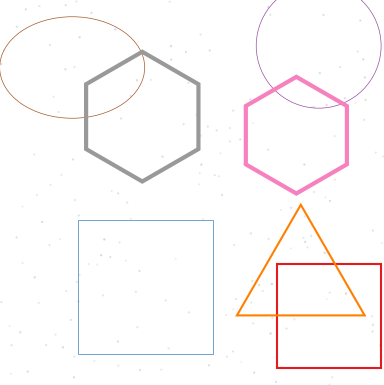[{"shape": "square", "thickness": 1.5, "radius": 0.67, "center": [0.855, 0.18]}, {"shape": "square", "thickness": 0.5, "radius": 0.87, "center": [0.378, 0.255]}, {"shape": "circle", "thickness": 0.5, "radius": 0.81, "center": [0.828, 0.881]}, {"shape": "triangle", "thickness": 1.5, "radius": 0.96, "center": [0.781, 0.277]}, {"shape": "oval", "thickness": 0.5, "radius": 0.94, "center": [0.187, 0.825]}, {"shape": "hexagon", "thickness": 3, "radius": 0.76, "center": [0.77, 0.649]}, {"shape": "hexagon", "thickness": 3, "radius": 0.84, "center": [0.37, 0.697]}]